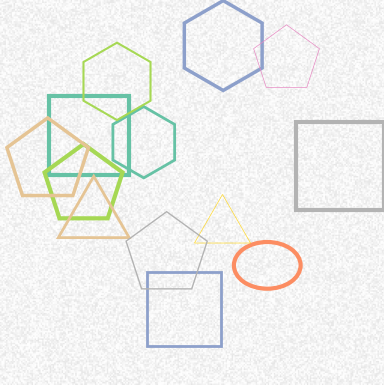[{"shape": "square", "thickness": 3, "radius": 0.52, "center": [0.231, 0.647]}, {"shape": "hexagon", "thickness": 2, "radius": 0.46, "center": [0.373, 0.631]}, {"shape": "oval", "thickness": 3, "radius": 0.43, "center": [0.694, 0.311]}, {"shape": "square", "thickness": 2, "radius": 0.48, "center": [0.478, 0.198]}, {"shape": "hexagon", "thickness": 2.5, "radius": 0.58, "center": [0.58, 0.882]}, {"shape": "pentagon", "thickness": 0.5, "radius": 0.45, "center": [0.744, 0.846]}, {"shape": "pentagon", "thickness": 3, "radius": 0.53, "center": [0.217, 0.519]}, {"shape": "hexagon", "thickness": 1.5, "radius": 0.5, "center": [0.304, 0.789]}, {"shape": "triangle", "thickness": 0.5, "radius": 0.42, "center": [0.578, 0.411]}, {"shape": "triangle", "thickness": 2, "radius": 0.53, "center": [0.244, 0.436]}, {"shape": "pentagon", "thickness": 2.5, "radius": 0.56, "center": [0.124, 0.582]}, {"shape": "pentagon", "thickness": 1, "radius": 0.55, "center": [0.433, 0.339]}, {"shape": "square", "thickness": 3, "radius": 0.57, "center": [0.884, 0.569]}]